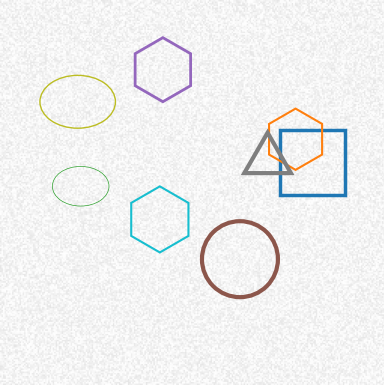[{"shape": "square", "thickness": 2.5, "radius": 0.42, "center": [0.811, 0.577]}, {"shape": "hexagon", "thickness": 1.5, "radius": 0.4, "center": [0.768, 0.638]}, {"shape": "oval", "thickness": 0.5, "radius": 0.37, "center": [0.21, 0.516]}, {"shape": "hexagon", "thickness": 2, "radius": 0.42, "center": [0.423, 0.819]}, {"shape": "circle", "thickness": 3, "radius": 0.49, "center": [0.623, 0.327]}, {"shape": "triangle", "thickness": 3, "radius": 0.35, "center": [0.695, 0.585]}, {"shape": "oval", "thickness": 1, "radius": 0.49, "center": [0.202, 0.736]}, {"shape": "hexagon", "thickness": 1.5, "radius": 0.43, "center": [0.415, 0.43]}]